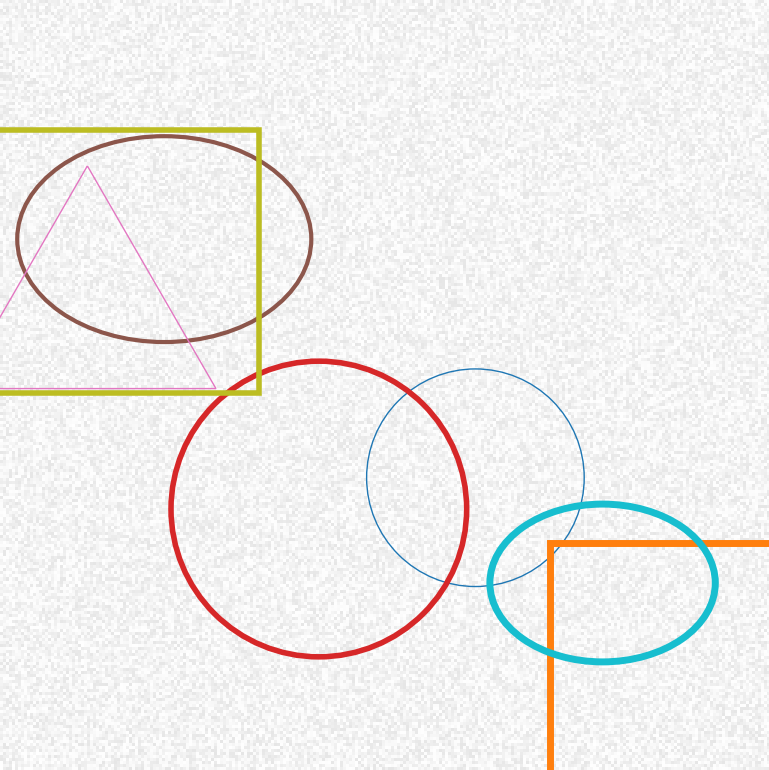[{"shape": "circle", "thickness": 0.5, "radius": 0.71, "center": [0.617, 0.38]}, {"shape": "square", "thickness": 2.5, "radius": 0.82, "center": [0.879, 0.13]}, {"shape": "circle", "thickness": 2, "radius": 0.96, "center": [0.414, 0.339]}, {"shape": "oval", "thickness": 1.5, "radius": 0.95, "center": [0.213, 0.689]}, {"shape": "triangle", "thickness": 0.5, "radius": 0.96, "center": [0.113, 0.592]}, {"shape": "square", "thickness": 2, "radius": 0.85, "center": [0.166, 0.661]}, {"shape": "oval", "thickness": 2.5, "radius": 0.73, "center": [0.783, 0.243]}]